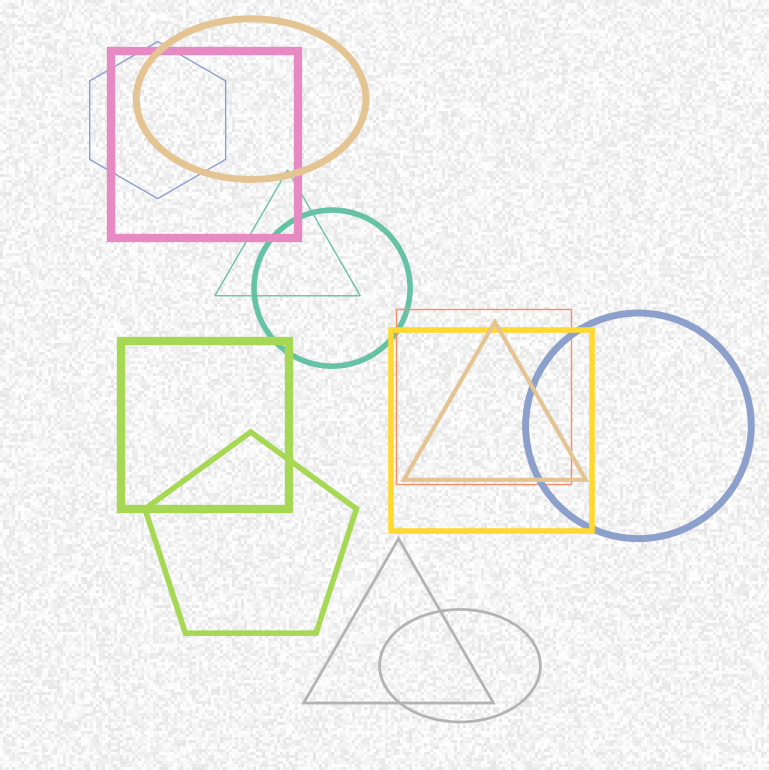[{"shape": "circle", "thickness": 2, "radius": 0.51, "center": [0.431, 0.626]}, {"shape": "triangle", "thickness": 0.5, "radius": 0.55, "center": [0.373, 0.67]}, {"shape": "square", "thickness": 0.5, "radius": 0.57, "center": [0.628, 0.485]}, {"shape": "circle", "thickness": 2.5, "radius": 0.73, "center": [0.829, 0.447]}, {"shape": "hexagon", "thickness": 0.5, "radius": 0.51, "center": [0.205, 0.844]}, {"shape": "square", "thickness": 3, "radius": 0.61, "center": [0.266, 0.812]}, {"shape": "square", "thickness": 3, "radius": 0.55, "center": [0.266, 0.449]}, {"shape": "pentagon", "thickness": 2, "radius": 0.72, "center": [0.326, 0.295]}, {"shape": "square", "thickness": 2, "radius": 0.65, "center": [0.638, 0.441]}, {"shape": "oval", "thickness": 2.5, "radius": 0.75, "center": [0.326, 0.871]}, {"shape": "triangle", "thickness": 1.5, "radius": 0.68, "center": [0.643, 0.445]}, {"shape": "oval", "thickness": 1, "radius": 0.52, "center": [0.597, 0.135]}, {"shape": "triangle", "thickness": 1, "radius": 0.71, "center": [0.518, 0.158]}]